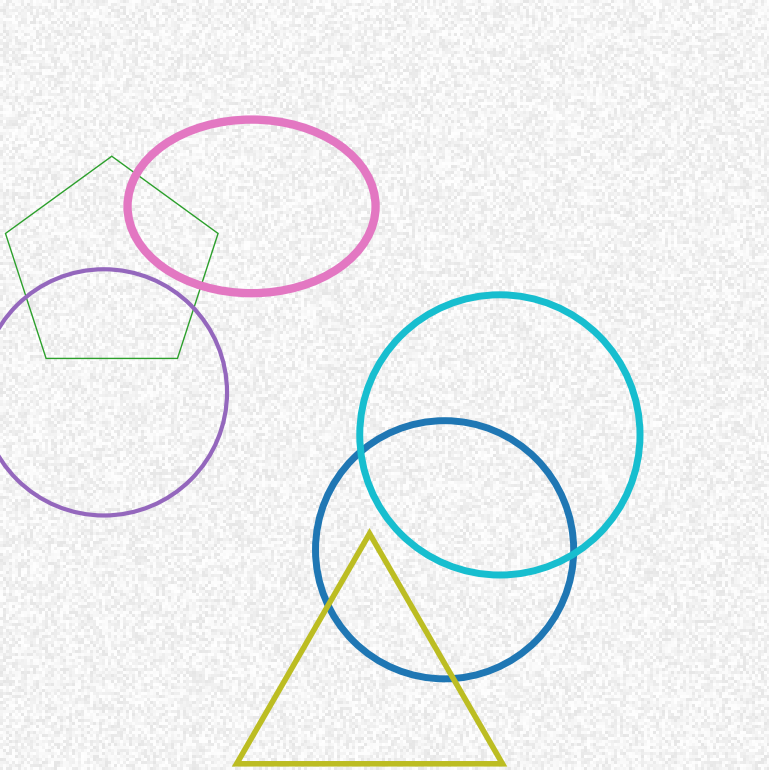[{"shape": "circle", "thickness": 2.5, "radius": 0.84, "center": [0.577, 0.286]}, {"shape": "pentagon", "thickness": 0.5, "radius": 0.73, "center": [0.145, 0.652]}, {"shape": "circle", "thickness": 1.5, "radius": 0.8, "center": [0.135, 0.49]}, {"shape": "oval", "thickness": 3, "radius": 0.81, "center": [0.327, 0.732]}, {"shape": "triangle", "thickness": 2, "radius": 1.0, "center": [0.48, 0.108]}, {"shape": "circle", "thickness": 2.5, "radius": 0.91, "center": [0.649, 0.435]}]